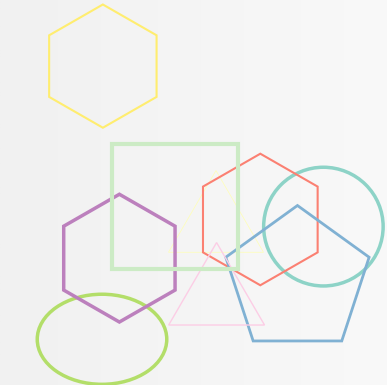[{"shape": "circle", "thickness": 2.5, "radius": 0.77, "center": [0.835, 0.411]}, {"shape": "triangle", "thickness": 0.5, "radius": 0.71, "center": [0.557, 0.416]}, {"shape": "hexagon", "thickness": 1.5, "radius": 0.85, "center": [0.672, 0.43]}, {"shape": "pentagon", "thickness": 2, "radius": 0.97, "center": [0.768, 0.272]}, {"shape": "oval", "thickness": 2.5, "radius": 0.84, "center": [0.263, 0.119]}, {"shape": "triangle", "thickness": 1, "radius": 0.71, "center": [0.559, 0.227]}, {"shape": "hexagon", "thickness": 2.5, "radius": 0.83, "center": [0.308, 0.33]}, {"shape": "square", "thickness": 3, "radius": 0.81, "center": [0.452, 0.464]}, {"shape": "hexagon", "thickness": 1.5, "radius": 0.8, "center": [0.265, 0.828]}]